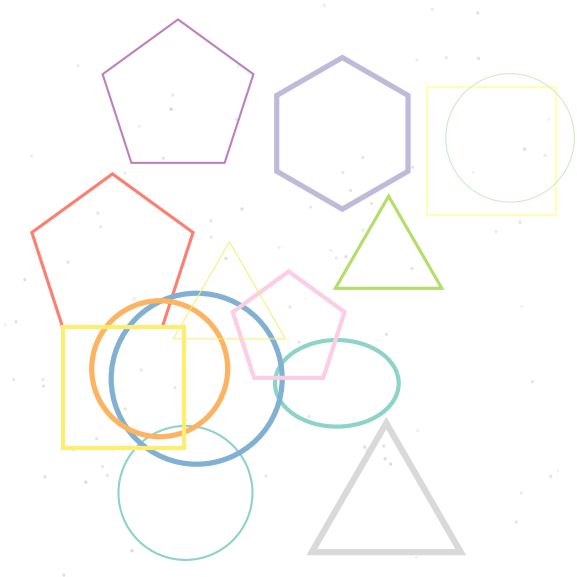[{"shape": "oval", "thickness": 2, "radius": 0.54, "center": [0.583, 0.335]}, {"shape": "circle", "thickness": 1, "radius": 0.58, "center": [0.321, 0.146]}, {"shape": "square", "thickness": 1, "radius": 0.56, "center": [0.851, 0.738]}, {"shape": "hexagon", "thickness": 2.5, "radius": 0.66, "center": [0.593, 0.768]}, {"shape": "pentagon", "thickness": 1.5, "radius": 0.73, "center": [0.195, 0.551]}, {"shape": "circle", "thickness": 2.5, "radius": 0.74, "center": [0.341, 0.343]}, {"shape": "circle", "thickness": 2.5, "radius": 0.59, "center": [0.277, 0.361]}, {"shape": "triangle", "thickness": 1.5, "radius": 0.53, "center": [0.673, 0.553]}, {"shape": "pentagon", "thickness": 2, "radius": 0.51, "center": [0.5, 0.427]}, {"shape": "triangle", "thickness": 3, "radius": 0.74, "center": [0.669, 0.118]}, {"shape": "pentagon", "thickness": 1, "radius": 0.69, "center": [0.308, 0.828]}, {"shape": "circle", "thickness": 0.5, "radius": 0.56, "center": [0.883, 0.76]}, {"shape": "square", "thickness": 2, "radius": 0.52, "center": [0.214, 0.328]}, {"shape": "triangle", "thickness": 0.5, "radius": 0.56, "center": [0.397, 0.468]}]